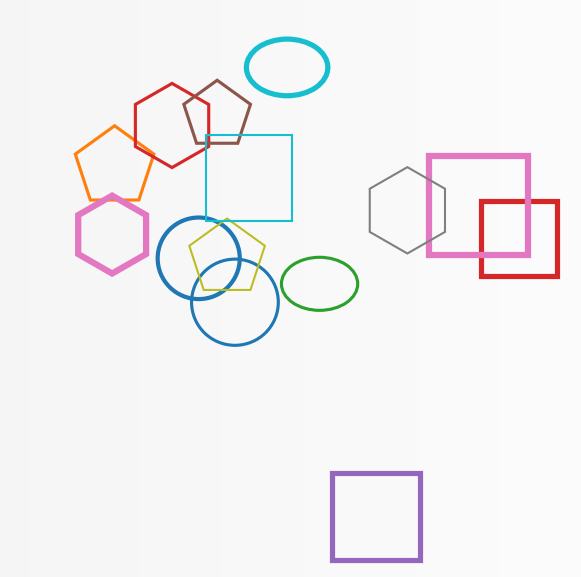[{"shape": "circle", "thickness": 2, "radius": 0.35, "center": [0.342, 0.552]}, {"shape": "circle", "thickness": 1.5, "radius": 0.37, "center": [0.404, 0.476]}, {"shape": "pentagon", "thickness": 1.5, "radius": 0.36, "center": [0.197, 0.71]}, {"shape": "oval", "thickness": 1.5, "radius": 0.33, "center": [0.55, 0.508]}, {"shape": "square", "thickness": 2.5, "radius": 0.33, "center": [0.892, 0.586]}, {"shape": "hexagon", "thickness": 1.5, "radius": 0.36, "center": [0.296, 0.782]}, {"shape": "square", "thickness": 2.5, "radius": 0.38, "center": [0.647, 0.104]}, {"shape": "pentagon", "thickness": 1.5, "radius": 0.3, "center": [0.374, 0.8]}, {"shape": "hexagon", "thickness": 3, "radius": 0.34, "center": [0.193, 0.593]}, {"shape": "square", "thickness": 3, "radius": 0.43, "center": [0.824, 0.643]}, {"shape": "hexagon", "thickness": 1, "radius": 0.37, "center": [0.701, 0.635]}, {"shape": "pentagon", "thickness": 1, "radius": 0.34, "center": [0.391, 0.552]}, {"shape": "square", "thickness": 1, "radius": 0.37, "center": [0.429, 0.691]}, {"shape": "oval", "thickness": 2.5, "radius": 0.35, "center": [0.494, 0.882]}]